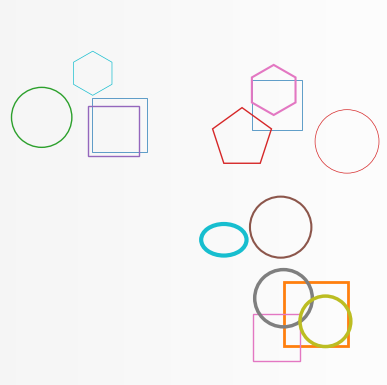[{"shape": "square", "thickness": 0.5, "radius": 0.32, "center": [0.714, 0.726]}, {"shape": "square", "thickness": 0.5, "radius": 0.35, "center": [0.309, 0.675]}, {"shape": "square", "thickness": 2, "radius": 0.42, "center": [0.816, 0.184]}, {"shape": "circle", "thickness": 1, "radius": 0.39, "center": [0.108, 0.695]}, {"shape": "pentagon", "thickness": 1, "radius": 0.4, "center": [0.625, 0.641]}, {"shape": "circle", "thickness": 0.5, "radius": 0.41, "center": [0.896, 0.633]}, {"shape": "square", "thickness": 1, "radius": 0.32, "center": [0.293, 0.659]}, {"shape": "circle", "thickness": 1.5, "radius": 0.4, "center": [0.724, 0.41]}, {"shape": "hexagon", "thickness": 1.5, "radius": 0.33, "center": [0.706, 0.766]}, {"shape": "square", "thickness": 1, "radius": 0.3, "center": [0.714, 0.123]}, {"shape": "circle", "thickness": 2.5, "radius": 0.37, "center": [0.732, 0.225]}, {"shape": "circle", "thickness": 2.5, "radius": 0.33, "center": [0.84, 0.165]}, {"shape": "oval", "thickness": 3, "radius": 0.29, "center": [0.578, 0.377]}, {"shape": "hexagon", "thickness": 0.5, "radius": 0.29, "center": [0.239, 0.81]}]